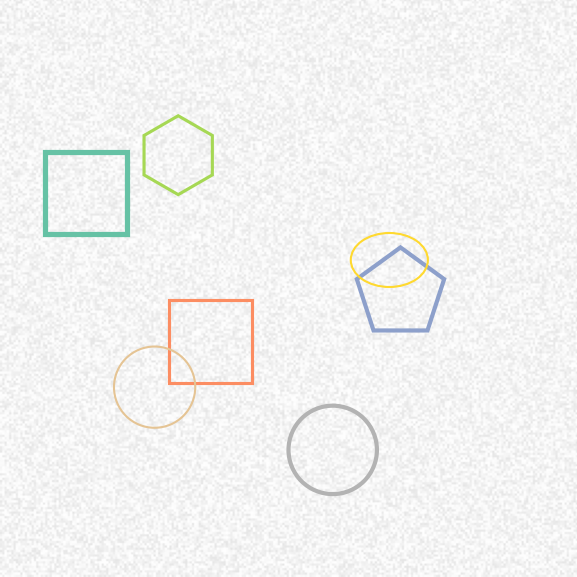[{"shape": "square", "thickness": 2.5, "radius": 0.35, "center": [0.149, 0.665]}, {"shape": "square", "thickness": 1.5, "radius": 0.36, "center": [0.365, 0.408]}, {"shape": "pentagon", "thickness": 2, "radius": 0.4, "center": [0.693, 0.491]}, {"shape": "hexagon", "thickness": 1.5, "radius": 0.34, "center": [0.309, 0.73]}, {"shape": "oval", "thickness": 1, "radius": 0.33, "center": [0.674, 0.549]}, {"shape": "circle", "thickness": 1, "radius": 0.35, "center": [0.268, 0.329]}, {"shape": "circle", "thickness": 2, "radius": 0.38, "center": [0.576, 0.22]}]